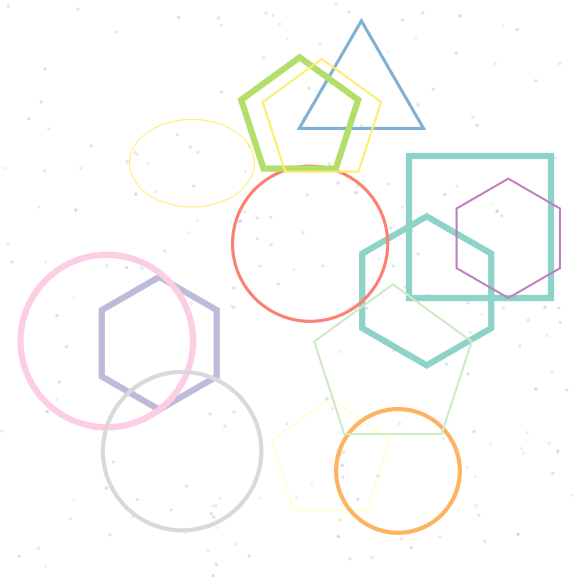[{"shape": "hexagon", "thickness": 3, "radius": 0.64, "center": [0.739, 0.496]}, {"shape": "square", "thickness": 3, "radius": 0.61, "center": [0.831, 0.606]}, {"shape": "pentagon", "thickness": 0.5, "radius": 0.54, "center": [0.572, 0.203]}, {"shape": "hexagon", "thickness": 3, "radius": 0.57, "center": [0.276, 0.405]}, {"shape": "circle", "thickness": 1.5, "radius": 0.67, "center": [0.537, 0.577]}, {"shape": "triangle", "thickness": 1.5, "radius": 0.62, "center": [0.626, 0.839]}, {"shape": "circle", "thickness": 2, "radius": 0.54, "center": [0.689, 0.184]}, {"shape": "pentagon", "thickness": 3, "radius": 0.53, "center": [0.519, 0.793]}, {"shape": "circle", "thickness": 3, "radius": 0.75, "center": [0.185, 0.409]}, {"shape": "circle", "thickness": 2, "radius": 0.69, "center": [0.315, 0.218]}, {"shape": "hexagon", "thickness": 1, "radius": 0.52, "center": [0.88, 0.586]}, {"shape": "pentagon", "thickness": 1, "radius": 0.72, "center": [0.68, 0.363]}, {"shape": "oval", "thickness": 0.5, "radius": 0.54, "center": [0.332, 0.717]}, {"shape": "pentagon", "thickness": 1, "radius": 0.54, "center": [0.557, 0.789]}]